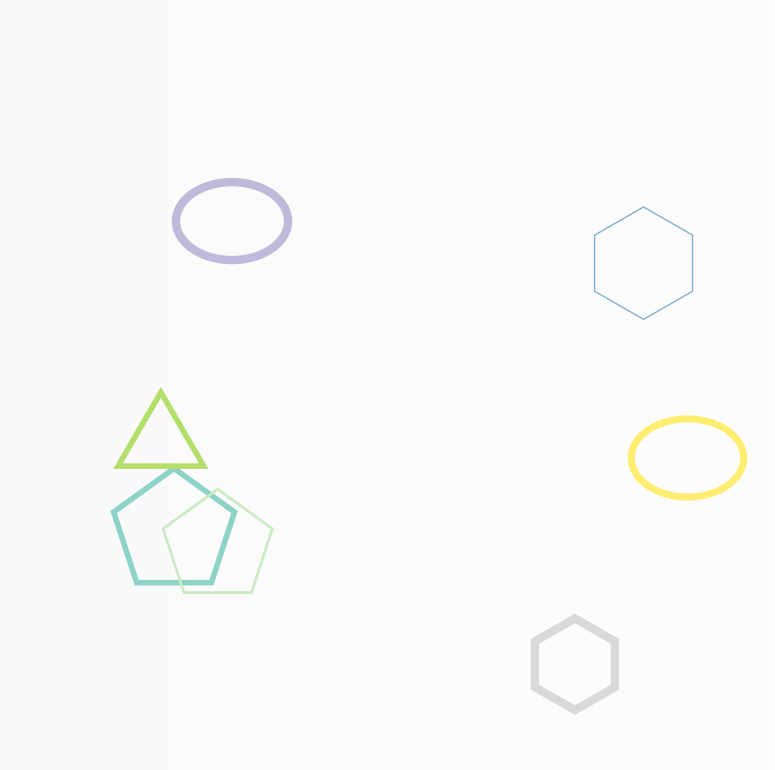[{"shape": "pentagon", "thickness": 2, "radius": 0.41, "center": [0.225, 0.31]}, {"shape": "oval", "thickness": 3, "radius": 0.36, "center": [0.299, 0.713]}, {"shape": "hexagon", "thickness": 0.5, "radius": 0.36, "center": [0.83, 0.658]}, {"shape": "triangle", "thickness": 2, "radius": 0.32, "center": [0.208, 0.427]}, {"shape": "hexagon", "thickness": 3, "radius": 0.3, "center": [0.742, 0.137]}, {"shape": "pentagon", "thickness": 1, "radius": 0.37, "center": [0.281, 0.29]}, {"shape": "oval", "thickness": 2.5, "radius": 0.36, "center": [0.887, 0.405]}]